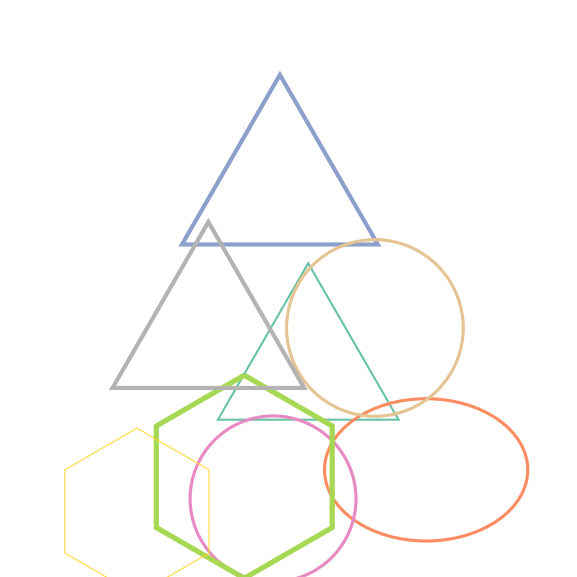[{"shape": "triangle", "thickness": 1, "radius": 0.9, "center": [0.534, 0.363]}, {"shape": "oval", "thickness": 1.5, "radius": 0.88, "center": [0.738, 0.186]}, {"shape": "triangle", "thickness": 2, "radius": 0.98, "center": [0.485, 0.674]}, {"shape": "circle", "thickness": 1.5, "radius": 0.72, "center": [0.473, 0.135]}, {"shape": "hexagon", "thickness": 2.5, "radius": 0.88, "center": [0.423, 0.174]}, {"shape": "hexagon", "thickness": 0.5, "radius": 0.72, "center": [0.237, 0.113]}, {"shape": "circle", "thickness": 1.5, "radius": 0.76, "center": [0.649, 0.431]}, {"shape": "triangle", "thickness": 2, "radius": 0.96, "center": [0.361, 0.423]}]